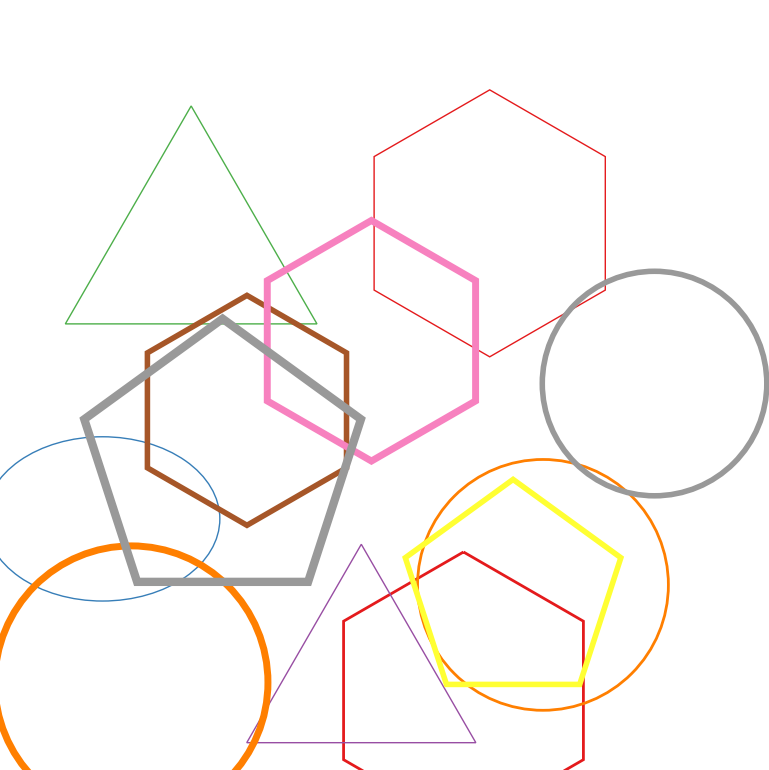[{"shape": "hexagon", "thickness": 0.5, "radius": 0.87, "center": [0.636, 0.71]}, {"shape": "hexagon", "thickness": 1, "radius": 0.9, "center": [0.602, 0.103]}, {"shape": "oval", "thickness": 0.5, "radius": 0.76, "center": [0.133, 0.326]}, {"shape": "triangle", "thickness": 0.5, "radius": 0.94, "center": [0.248, 0.674]}, {"shape": "triangle", "thickness": 0.5, "radius": 0.86, "center": [0.469, 0.121]}, {"shape": "circle", "thickness": 2.5, "radius": 0.89, "center": [0.171, 0.114]}, {"shape": "circle", "thickness": 1, "radius": 0.81, "center": [0.705, 0.24]}, {"shape": "pentagon", "thickness": 2, "radius": 0.74, "center": [0.666, 0.23]}, {"shape": "hexagon", "thickness": 2, "radius": 0.75, "center": [0.321, 0.467]}, {"shape": "hexagon", "thickness": 2.5, "radius": 0.78, "center": [0.482, 0.557]}, {"shape": "pentagon", "thickness": 3, "radius": 0.94, "center": [0.289, 0.397]}, {"shape": "circle", "thickness": 2, "radius": 0.73, "center": [0.85, 0.502]}]